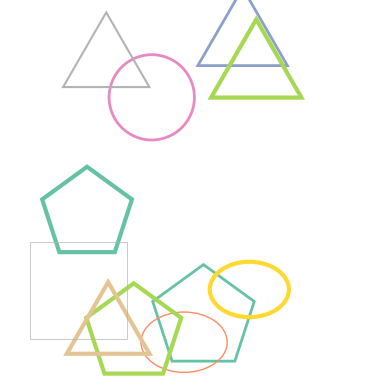[{"shape": "pentagon", "thickness": 2, "radius": 0.69, "center": [0.528, 0.174]}, {"shape": "pentagon", "thickness": 3, "radius": 0.61, "center": [0.226, 0.444]}, {"shape": "oval", "thickness": 1, "radius": 0.56, "center": [0.478, 0.111]}, {"shape": "triangle", "thickness": 2, "radius": 0.67, "center": [0.63, 0.897]}, {"shape": "circle", "thickness": 2, "radius": 0.55, "center": [0.394, 0.747]}, {"shape": "pentagon", "thickness": 3, "radius": 0.65, "center": [0.347, 0.134]}, {"shape": "triangle", "thickness": 3, "radius": 0.68, "center": [0.666, 0.814]}, {"shape": "oval", "thickness": 3, "radius": 0.51, "center": [0.648, 0.248]}, {"shape": "triangle", "thickness": 3, "radius": 0.62, "center": [0.281, 0.143]}, {"shape": "triangle", "thickness": 1.5, "radius": 0.65, "center": [0.276, 0.839]}, {"shape": "square", "thickness": 0.5, "radius": 0.63, "center": [0.204, 0.246]}]